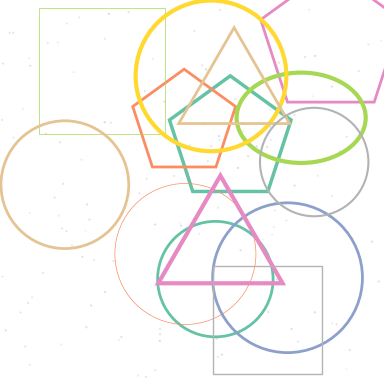[{"shape": "circle", "thickness": 2, "radius": 0.75, "center": [0.559, 0.275]}, {"shape": "pentagon", "thickness": 2.5, "radius": 0.83, "center": [0.598, 0.637]}, {"shape": "pentagon", "thickness": 2, "radius": 0.7, "center": [0.478, 0.68]}, {"shape": "circle", "thickness": 0.5, "radius": 0.92, "center": [0.482, 0.34]}, {"shape": "circle", "thickness": 2, "radius": 0.97, "center": [0.747, 0.279]}, {"shape": "pentagon", "thickness": 2, "radius": 0.96, "center": [0.859, 0.89]}, {"shape": "triangle", "thickness": 3, "radius": 0.93, "center": [0.572, 0.357]}, {"shape": "square", "thickness": 0.5, "radius": 0.82, "center": [0.265, 0.816]}, {"shape": "oval", "thickness": 3, "radius": 0.84, "center": [0.782, 0.694]}, {"shape": "circle", "thickness": 3, "radius": 0.98, "center": [0.548, 0.803]}, {"shape": "triangle", "thickness": 2, "radius": 0.83, "center": [0.608, 0.762]}, {"shape": "circle", "thickness": 2, "radius": 0.83, "center": [0.168, 0.52]}, {"shape": "square", "thickness": 1, "radius": 0.71, "center": [0.696, 0.169]}, {"shape": "circle", "thickness": 1.5, "radius": 0.7, "center": [0.816, 0.579]}]